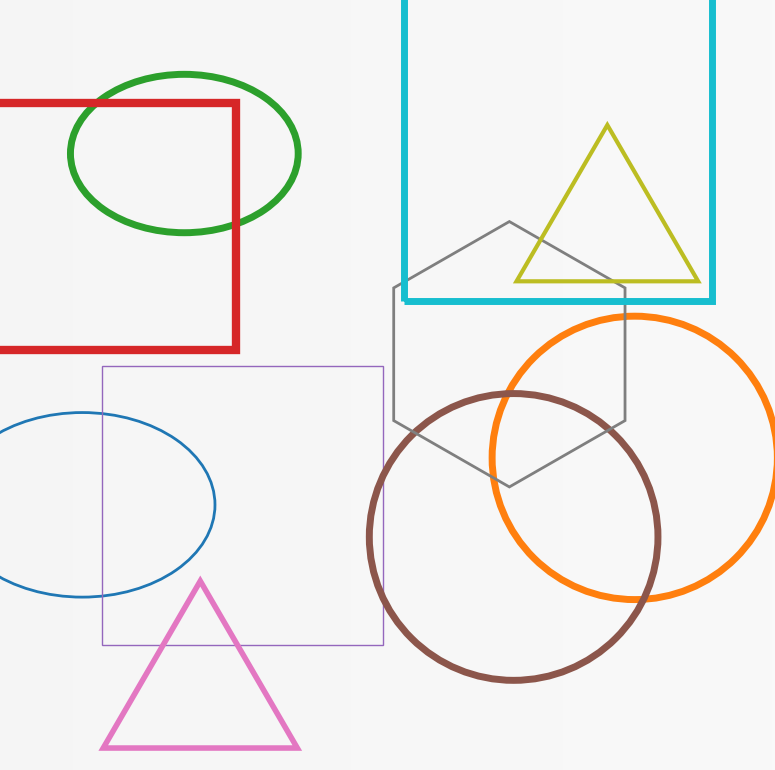[{"shape": "oval", "thickness": 1, "radius": 0.86, "center": [0.106, 0.344]}, {"shape": "circle", "thickness": 2.5, "radius": 0.92, "center": [0.819, 0.405]}, {"shape": "oval", "thickness": 2.5, "radius": 0.73, "center": [0.238, 0.801]}, {"shape": "square", "thickness": 3, "radius": 0.8, "center": [0.144, 0.705]}, {"shape": "square", "thickness": 0.5, "radius": 0.91, "center": [0.313, 0.344]}, {"shape": "circle", "thickness": 2.5, "radius": 0.93, "center": [0.663, 0.303]}, {"shape": "triangle", "thickness": 2, "radius": 0.72, "center": [0.258, 0.101]}, {"shape": "hexagon", "thickness": 1, "radius": 0.86, "center": [0.657, 0.54]}, {"shape": "triangle", "thickness": 1.5, "radius": 0.68, "center": [0.784, 0.702]}, {"shape": "square", "thickness": 2.5, "radius": 0.99, "center": [0.72, 0.808]}]